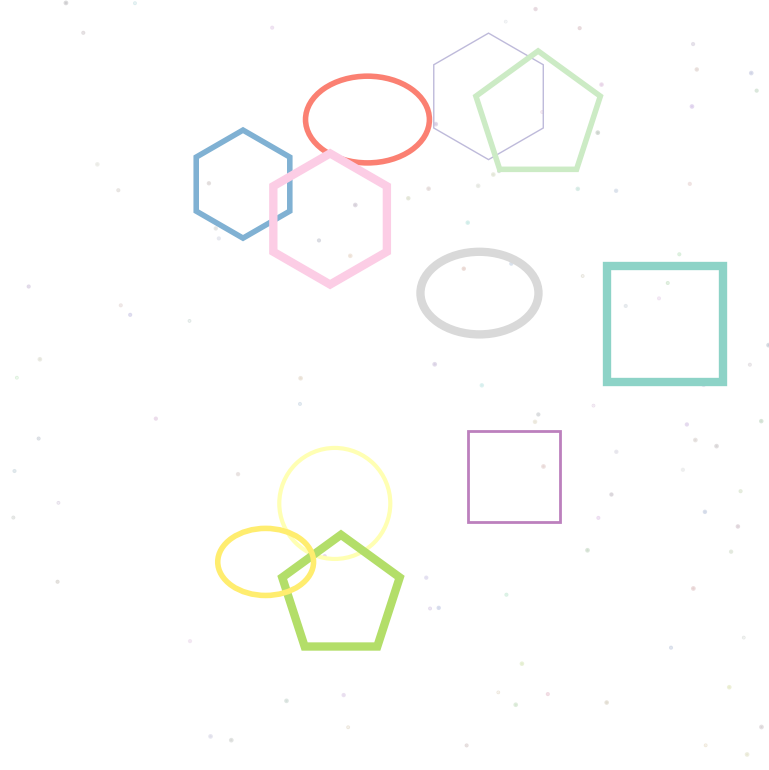[{"shape": "square", "thickness": 3, "radius": 0.38, "center": [0.864, 0.579]}, {"shape": "circle", "thickness": 1.5, "radius": 0.36, "center": [0.435, 0.346]}, {"shape": "hexagon", "thickness": 0.5, "radius": 0.41, "center": [0.634, 0.875]}, {"shape": "oval", "thickness": 2, "radius": 0.4, "center": [0.477, 0.845]}, {"shape": "hexagon", "thickness": 2, "radius": 0.35, "center": [0.316, 0.761]}, {"shape": "pentagon", "thickness": 3, "radius": 0.4, "center": [0.443, 0.225]}, {"shape": "hexagon", "thickness": 3, "radius": 0.43, "center": [0.429, 0.716]}, {"shape": "oval", "thickness": 3, "radius": 0.38, "center": [0.623, 0.619]}, {"shape": "square", "thickness": 1, "radius": 0.3, "center": [0.667, 0.381]}, {"shape": "pentagon", "thickness": 2, "radius": 0.42, "center": [0.699, 0.849]}, {"shape": "oval", "thickness": 2, "radius": 0.31, "center": [0.345, 0.27]}]